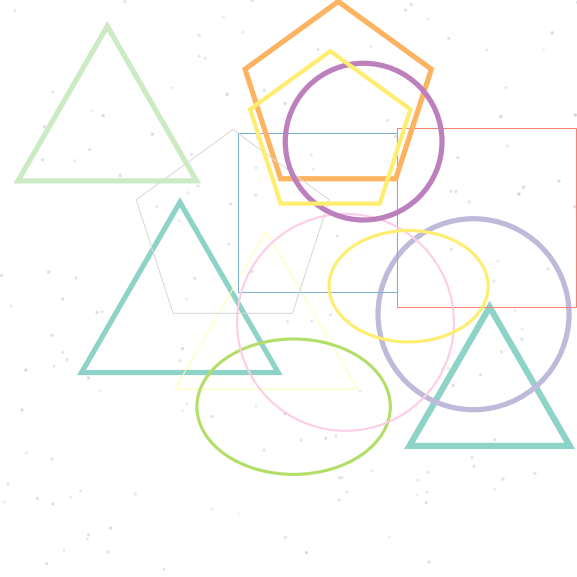[{"shape": "triangle", "thickness": 3, "radius": 0.8, "center": [0.848, 0.307]}, {"shape": "triangle", "thickness": 2.5, "radius": 0.98, "center": [0.311, 0.452]}, {"shape": "triangle", "thickness": 0.5, "radius": 0.91, "center": [0.461, 0.416]}, {"shape": "circle", "thickness": 2.5, "radius": 0.83, "center": [0.82, 0.455]}, {"shape": "square", "thickness": 0.5, "radius": 0.78, "center": [0.843, 0.622]}, {"shape": "square", "thickness": 0.5, "radius": 0.69, "center": [0.55, 0.631]}, {"shape": "pentagon", "thickness": 2.5, "radius": 0.85, "center": [0.586, 0.827]}, {"shape": "oval", "thickness": 1.5, "radius": 0.84, "center": [0.508, 0.295]}, {"shape": "circle", "thickness": 1, "radius": 0.94, "center": [0.598, 0.441]}, {"shape": "pentagon", "thickness": 0.5, "radius": 0.88, "center": [0.403, 0.599]}, {"shape": "circle", "thickness": 2.5, "radius": 0.68, "center": [0.63, 0.754]}, {"shape": "triangle", "thickness": 2.5, "radius": 0.89, "center": [0.186, 0.775]}, {"shape": "oval", "thickness": 1.5, "radius": 0.69, "center": [0.708, 0.503]}, {"shape": "pentagon", "thickness": 2, "radius": 0.73, "center": [0.572, 0.765]}]